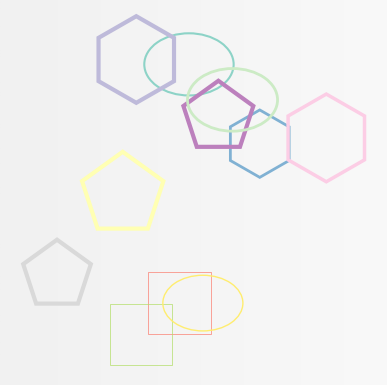[{"shape": "oval", "thickness": 1.5, "radius": 0.58, "center": [0.488, 0.833]}, {"shape": "pentagon", "thickness": 3, "radius": 0.55, "center": [0.317, 0.495]}, {"shape": "hexagon", "thickness": 3, "radius": 0.56, "center": [0.352, 0.845]}, {"shape": "square", "thickness": 0.5, "radius": 0.4, "center": [0.463, 0.213]}, {"shape": "hexagon", "thickness": 2, "radius": 0.44, "center": [0.67, 0.627]}, {"shape": "square", "thickness": 0.5, "radius": 0.4, "center": [0.365, 0.131]}, {"shape": "hexagon", "thickness": 2.5, "radius": 0.57, "center": [0.842, 0.642]}, {"shape": "pentagon", "thickness": 3, "radius": 0.46, "center": [0.147, 0.286]}, {"shape": "pentagon", "thickness": 3, "radius": 0.47, "center": [0.564, 0.695]}, {"shape": "oval", "thickness": 2, "radius": 0.58, "center": [0.6, 0.741]}, {"shape": "oval", "thickness": 1, "radius": 0.52, "center": [0.524, 0.213]}]